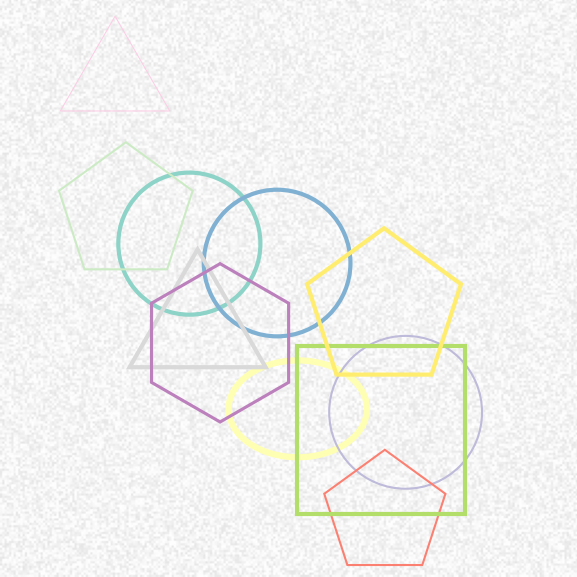[{"shape": "circle", "thickness": 2, "radius": 0.62, "center": [0.328, 0.577]}, {"shape": "oval", "thickness": 3, "radius": 0.6, "center": [0.516, 0.291]}, {"shape": "circle", "thickness": 1, "radius": 0.66, "center": [0.702, 0.285]}, {"shape": "pentagon", "thickness": 1, "radius": 0.55, "center": [0.666, 0.11]}, {"shape": "circle", "thickness": 2, "radius": 0.63, "center": [0.48, 0.544]}, {"shape": "square", "thickness": 2, "radius": 0.73, "center": [0.659, 0.255]}, {"shape": "triangle", "thickness": 0.5, "radius": 0.55, "center": [0.199, 0.862]}, {"shape": "triangle", "thickness": 2, "radius": 0.68, "center": [0.342, 0.431]}, {"shape": "hexagon", "thickness": 1.5, "radius": 0.69, "center": [0.381, 0.406]}, {"shape": "pentagon", "thickness": 1, "radius": 0.61, "center": [0.218, 0.631]}, {"shape": "pentagon", "thickness": 2, "radius": 0.7, "center": [0.665, 0.464]}]